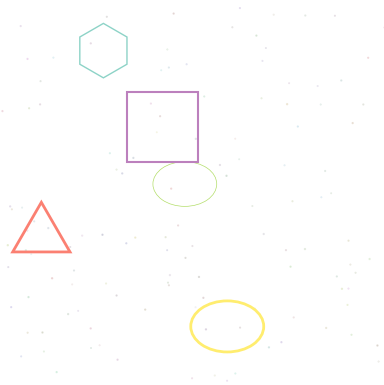[{"shape": "hexagon", "thickness": 1, "radius": 0.35, "center": [0.269, 0.869]}, {"shape": "triangle", "thickness": 2, "radius": 0.43, "center": [0.107, 0.389]}, {"shape": "oval", "thickness": 0.5, "radius": 0.41, "center": [0.48, 0.522]}, {"shape": "square", "thickness": 1.5, "radius": 0.46, "center": [0.422, 0.67]}, {"shape": "oval", "thickness": 2, "radius": 0.47, "center": [0.59, 0.152]}]